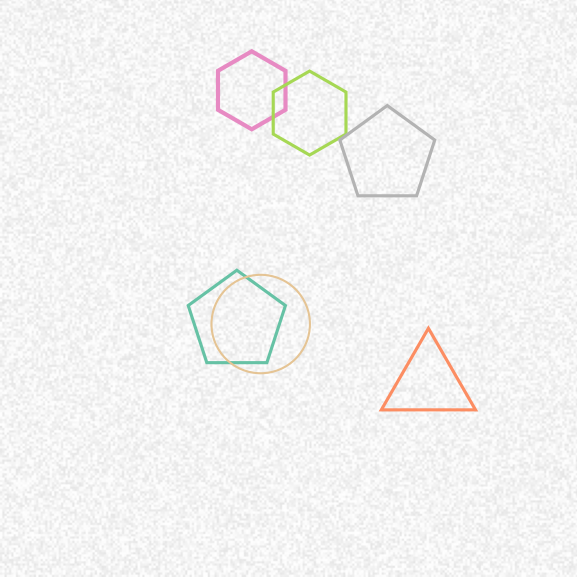[{"shape": "pentagon", "thickness": 1.5, "radius": 0.44, "center": [0.41, 0.443]}, {"shape": "triangle", "thickness": 1.5, "radius": 0.47, "center": [0.742, 0.337]}, {"shape": "hexagon", "thickness": 2, "radius": 0.34, "center": [0.436, 0.843]}, {"shape": "hexagon", "thickness": 1.5, "radius": 0.36, "center": [0.536, 0.803]}, {"shape": "circle", "thickness": 1, "radius": 0.43, "center": [0.451, 0.438]}, {"shape": "pentagon", "thickness": 1.5, "radius": 0.43, "center": [0.671, 0.73]}]